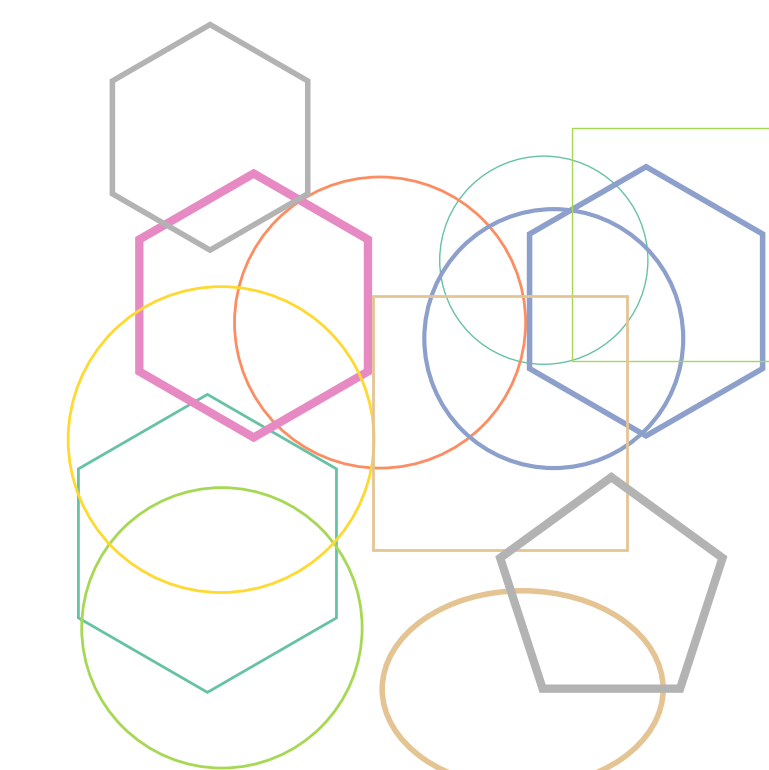[{"shape": "circle", "thickness": 0.5, "radius": 0.68, "center": [0.706, 0.662]}, {"shape": "hexagon", "thickness": 1, "radius": 0.97, "center": [0.269, 0.294]}, {"shape": "circle", "thickness": 1, "radius": 0.95, "center": [0.494, 0.581]}, {"shape": "hexagon", "thickness": 2, "radius": 0.87, "center": [0.839, 0.609]}, {"shape": "circle", "thickness": 1.5, "radius": 0.84, "center": [0.719, 0.56]}, {"shape": "hexagon", "thickness": 3, "radius": 0.86, "center": [0.329, 0.603]}, {"shape": "square", "thickness": 0.5, "radius": 0.76, "center": [0.895, 0.682]}, {"shape": "circle", "thickness": 1, "radius": 0.91, "center": [0.288, 0.185]}, {"shape": "circle", "thickness": 1, "radius": 0.99, "center": [0.287, 0.429]}, {"shape": "oval", "thickness": 2, "radius": 0.91, "center": [0.679, 0.105]}, {"shape": "square", "thickness": 1, "radius": 0.82, "center": [0.65, 0.45]}, {"shape": "hexagon", "thickness": 2, "radius": 0.73, "center": [0.273, 0.822]}, {"shape": "pentagon", "thickness": 3, "radius": 0.76, "center": [0.794, 0.228]}]